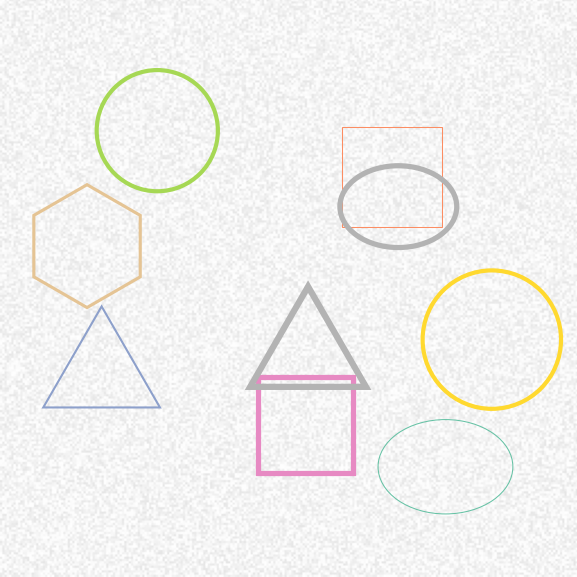[{"shape": "oval", "thickness": 0.5, "radius": 0.58, "center": [0.771, 0.191]}, {"shape": "square", "thickness": 0.5, "radius": 0.43, "center": [0.679, 0.692]}, {"shape": "triangle", "thickness": 1, "radius": 0.58, "center": [0.176, 0.352]}, {"shape": "square", "thickness": 2.5, "radius": 0.41, "center": [0.529, 0.263]}, {"shape": "circle", "thickness": 2, "radius": 0.52, "center": [0.272, 0.773]}, {"shape": "circle", "thickness": 2, "radius": 0.6, "center": [0.852, 0.411]}, {"shape": "hexagon", "thickness": 1.5, "radius": 0.53, "center": [0.151, 0.573]}, {"shape": "triangle", "thickness": 3, "radius": 0.58, "center": [0.533, 0.387]}, {"shape": "oval", "thickness": 2.5, "radius": 0.51, "center": [0.69, 0.641]}]